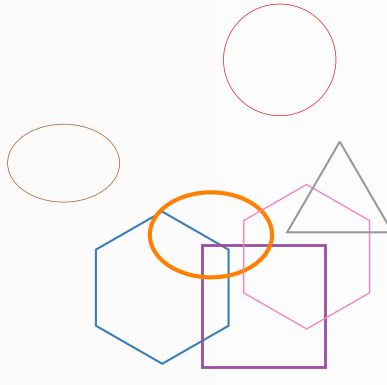[{"shape": "circle", "thickness": 0.5, "radius": 0.73, "center": [0.722, 0.844]}, {"shape": "hexagon", "thickness": 1.5, "radius": 0.99, "center": [0.419, 0.253]}, {"shape": "square", "thickness": 2, "radius": 0.79, "center": [0.68, 0.206]}, {"shape": "oval", "thickness": 3, "radius": 0.79, "center": [0.544, 0.39]}, {"shape": "oval", "thickness": 0.5, "radius": 0.72, "center": [0.164, 0.576]}, {"shape": "hexagon", "thickness": 1, "radius": 0.94, "center": [0.791, 0.333]}, {"shape": "triangle", "thickness": 1.5, "radius": 0.78, "center": [0.877, 0.475]}]